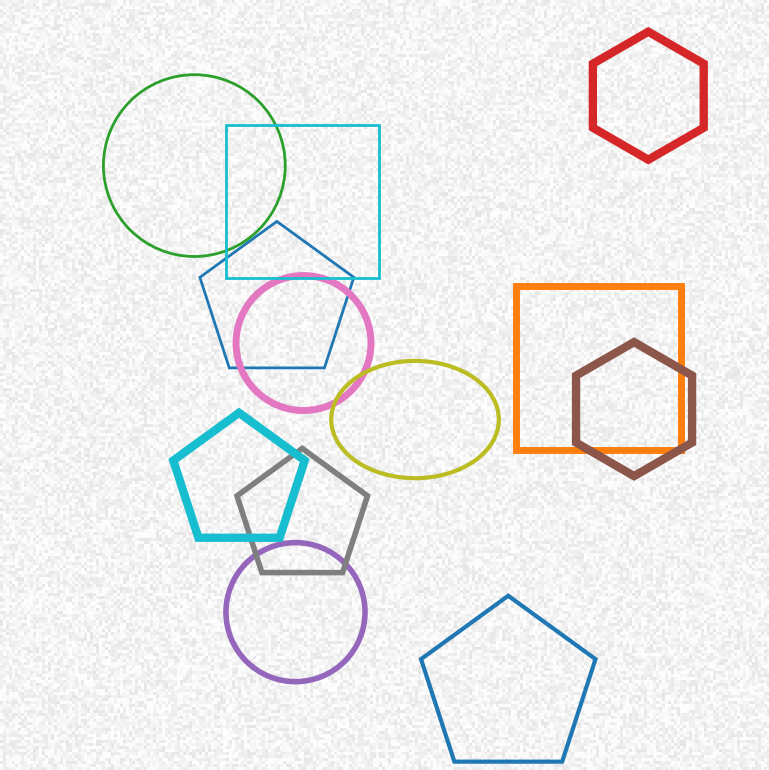[{"shape": "pentagon", "thickness": 1, "radius": 0.53, "center": [0.36, 0.607]}, {"shape": "pentagon", "thickness": 1.5, "radius": 0.6, "center": [0.66, 0.107]}, {"shape": "square", "thickness": 2.5, "radius": 0.53, "center": [0.777, 0.522]}, {"shape": "circle", "thickness": 1, "radius": 0.59, "center": [0.252, 0.785]}, {"shape": "hexagon", "thickness": 3, "radius": 0.42, "center": [0.842, 0.876]}, {"shape": "circle", "thickness": 2, "radius": 0.45, "center": [0.384, 0.205]}, {"shape": "hexagon", "thickness": 3, "radius": 0.43, "center": [0.823, 0.469]}, {"shape": "circle", "thickness": 2.5, "radius": 0.44, "center": [0.394, 0.554]}, {"shape": "pentagon", "thickness": 2, "radius": 0.45, "center": [0.393, 0.328]}, {"shape": "oval", "thickness": 1.5, "radius": 0.54, "center": [0.539, 0.455]}, {"shape": "pentagon", "thickness": 3, "radius": 0.45, "center": [0.31, 0.374]}, {"shape": "square", "thickness": 1, "radius": 0.49, "center": [0.393, 0.739]}]